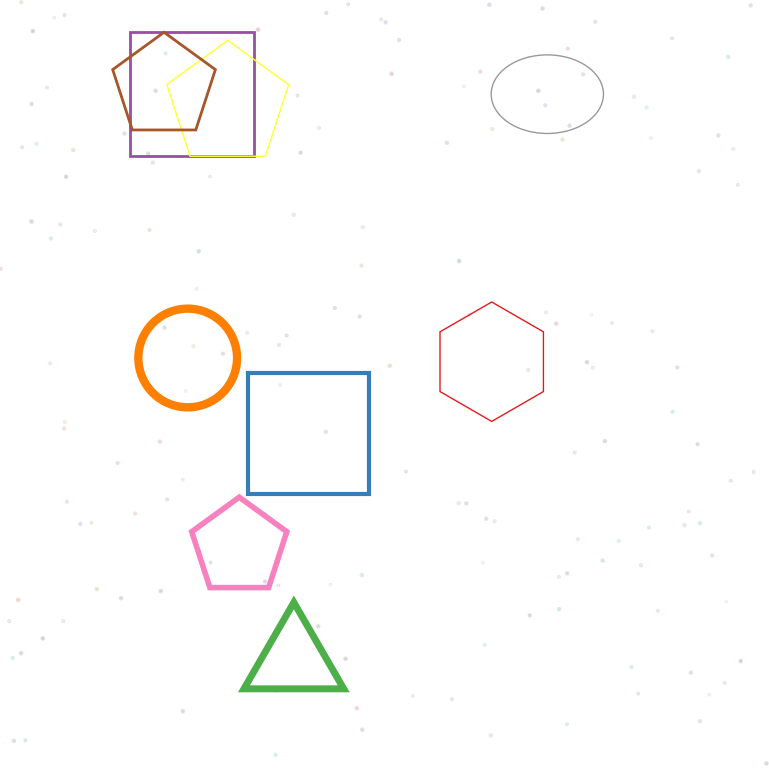[{"shape": "hexagon", "thickness": 0.5, "radius": 0.39, "center": [0.639, 0.53]}, {"shape": "square", "thickness": 1.5, "radius": 0.39, "center": [0.401, 0.437]}, {"shape": "triangle", "thickness": 2.5, "radius": 0.37, "center": [0.382, 0.143]}, {"shape": "square", "thickness": 1, "radius": 0.4, "center": [0.249, 0.877]}, {"shape": "circle", "thickness": 3, "radius": 0.32, "center": [0.244, 0.535]}, {"shape": "pentagon", "thickness": 0.5, "radius": 0.42, "center": [0.296, 0.864]}, {"shape": "pentagon", "thickness": 1, "radius": 0.35, "center": [0.213, 0.888]}, {"shape": "pentagon", "thickness": 2, "radius": 0.32, "center": [0.311, 0.289]}, {"shape": "oval", "thickness": 0.5, "radius": 0.36, "center": [0.711, 0.878]}]